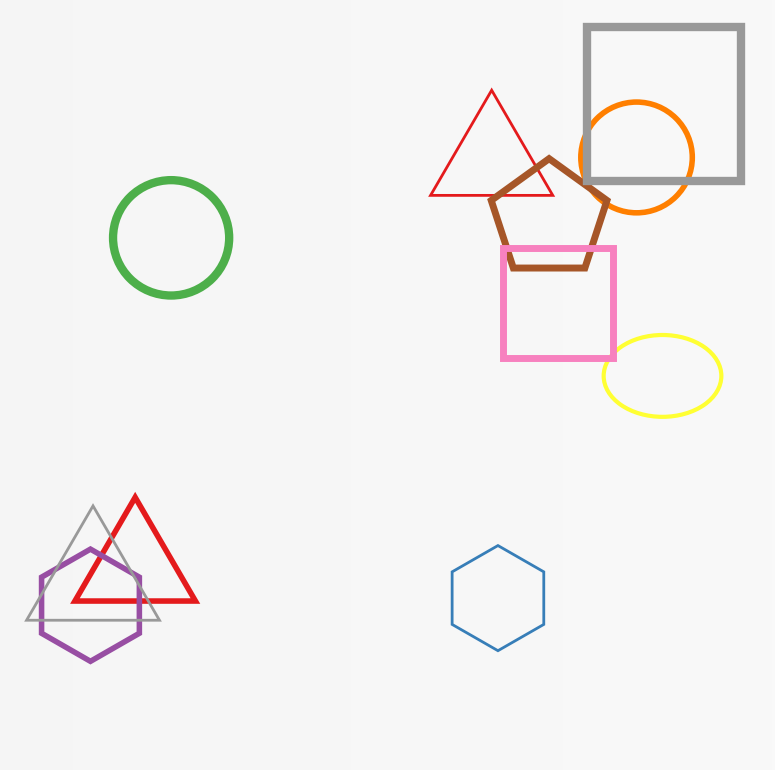[{"shape": "triangle", "thickness": 1, "radius": 0.46, "center": [0.634, 0.792]}, {"shape": "triangle", "thickness": 2, "radius": 0.45, "center": [0.174, 0.264]}, {"shape": "hexagon", "thickness": 1, "radius": 0.34, "center": [0.643, 0.223]}, {"shape": "circle", "thickness": 3, "radius": 0.37, "center": [0.221, 0.691]}, {"shape": "hexagon", "thickness": 2, "radius": 0.36, "center": [0.117, 0.214]}, {"shape": "circle", "thickness": 2, "radius": 0.36, "center": [0.821, 0.796]}, {"shape": "oval", "thickness": 1.5, "radius": 0.38, "center": [0.855, 0.512]}, {"shape": "pentagon", "thickness": 2.5, "radius": 0.39, "center": [0.709, 0.715]}, {"shape": "square", "thickness": 2.5, "radius": 0.36, "center": [0.72, 0.606]}, {"shape": "square", "thickness": 3, "radius": 0.5, "center": [0.857, 0.865]}, {"shape": "triangle", "thickness": 1, "radius": 0.5, "center": [0.12, 0.244]}]